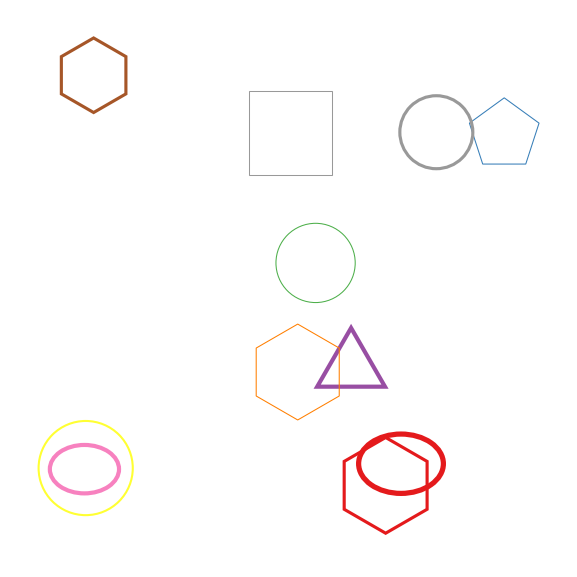[{"shape": "hexagon", "thickness": 1.5, "radius": 0.41, "center": [0.668, 0.159]}, {"shape": "oval", "thickness": 2.5, "radius": 0.37, "center": [0.694, 0.196]}, {"shape": "pentagon", "thickness": 0.5, "radius": 0.32, "center": [0.873, 0.766]}, {"shape": "circle", "thickness": 0.5, "radius": 0.34, "center": [0.546, 0.544]}, {"shape": "triangle", "thickness": 2, "radius": 0.34, "center": [0.608, 0.363]}, {"shape": "hexagon", "thickness": 0.5, "radius": 0.42, "center": [0.516, 0.355]}, {"shape": "circle", "thickness": 1, "radius": 0.41, "center": [0.148, 0.189]}, {"shape": "hexagon", "thickness": 1.5, "radius": 0.32, "center": [0.162, 0.869]}, {"shape": "oval", "thickness": 2, "radius": 0.3, "center": [0.146, 0.187]}, {"shape": "circle", "thickness": 1.5, "radius": 0.32, "center": [0.756, 0.77]}, {"shape": "square", "thickness": 0.5, "radius": 0.36, "center": [0.503, 0.769]}]